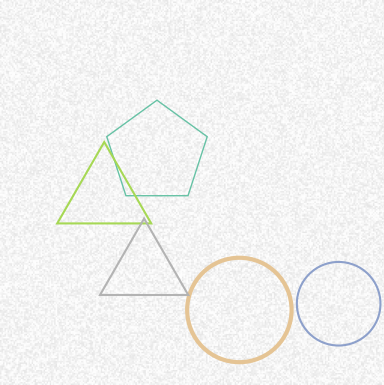[{"shape": "pentagon", "thickness": 1, "radius": 0.69, "center": [0.408, 0.603]}, {"shape": "circle", "thickness": 1.5, "radius": 0.54, "center": [0.88, 0.211]}, {"shape": "triangle", "thickness": 1.5, "radius": 0.7, "center": [0.271, 0.49]}, {"shape": "circle", "thickness": 3, "radius": 0.68, "center": [0.622, 0.195]}, {"shape": "triangle", "thickness": 1.5, "radius": 0.66, "center": [0.374, 0.3]}]